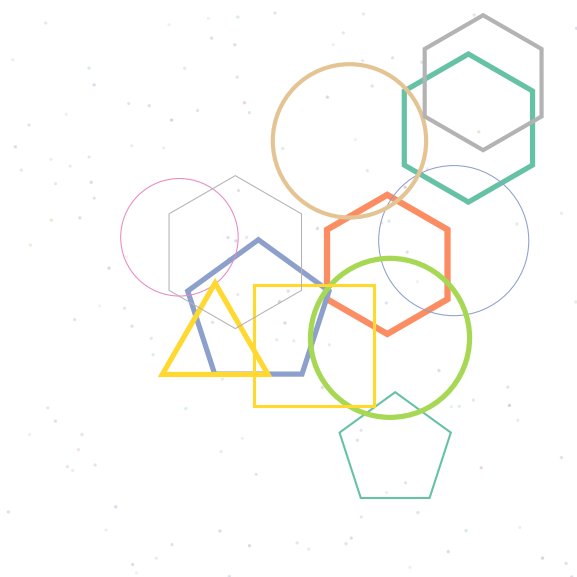[{"shape": "hexagon", "thickness": 2.5, "radius": 0.64, "center": [0.811, 0.777]}, {"shape": "pentagon", "thickness": 1, "radius": 0.51, "center": [0.684, 0.219]}, {"shape": "hexagon", "thickness": 3, "radius": 0.6, "center": [0.671, 0.541]}, {"shape": "circle", "thickness": 0.5, "radius": 0.65, "center": [0.786, 0.582]}, {"shape": "pentagon", "thickness": 2.5, "radius": 0.64, "center": [0.447, 0.455]}, {"shape": "circle", "thickness": 0.5, "radius": 0.51, "center": [0.311, 0.588]}, {"shape": "circle", "thickness": 2.5, "radius": 0.69, "center": [0.675, 0.414]}, {"shape": "square", "thickness": 1.5, "radius": 0.52, "center": [0.544, 0.401]}, {"shape": "triangle", "thickness": 2.5, "radius": 0.53, "center": [0.372, 0.404]}, {"shape": "circle", "thickness": 2, "radius": 0.66, "center": [0.605, 0.755]}, {"shape": "hexagon", "thickness": 2, "radius": 0.58, "center": [0.837, 0.856]}, {"shape": "hexagon", "thickness": 0.5, "radius": 0.66, "center": [0.407, 0.563]}]